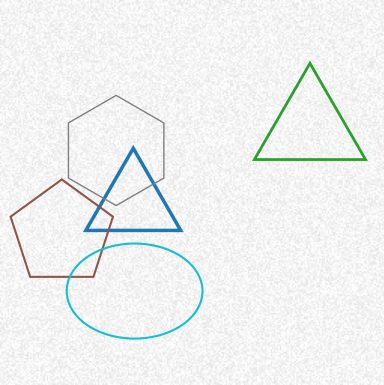[{"shape": "triangle", "thickness": 2.5, "radius": 0.71, "center": [0.346, 0.473]}, {"shape": "triangle", "thickness": 2, "radius": 0.83, "center": [0.805, 0.669]}, {"shape": "pentagon", "thickness": 1.5, "radius": 0.7, "center": [0.16, 0.394]}, {"shape": "hexagon", "thickness": 1, "radius": 0.72, "center": [0.302, 0.609]}, {"shape": "oval", "thickness": 1.5, "radius": 0.88, "center": [0.35, 0.244]}]